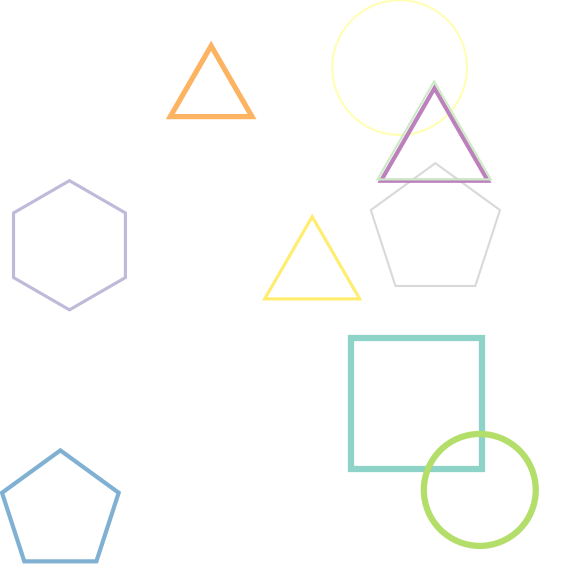[{"shape": "square", "thickness": 3, "radius": 0.57, "center": [0.721, 0.3]}, {"shape": "circle", "thickness": 1, "radius": 0.58, "center": [0.692, 0.882]}, {"shape": "hexagon", "thickness": 1.5, "radius": 0.56, "center": [0.12, 0.574]}, {"shape": "pentagon", "thickness": 2, "radius": 0.53, "center": [0.105, 0.113]}, {"shape": "triangle", "thickness": 2.5, "radius": 0.41, "center": [0.366, 0.838]}, {"shape": "circle", "thickness": 3, "radius": 0.48, "center": [0.831, 0.151]}, {"shape": "pentagon", "thickness": 1, "radius": 0.59, "center": [0.754, 0.599]}, {"shape": "triangle", "thickness": 2, "radius": 0.53, "center": [0.752, 0.74]}, {"shape": "triangle", "thickness": 1, "radius": 0.57, "center": [0.752, 0.745]}, {"shape": "triangle", "thickness": 1.5, "radius": 0.47, "center": [0.541, 0.529]}]